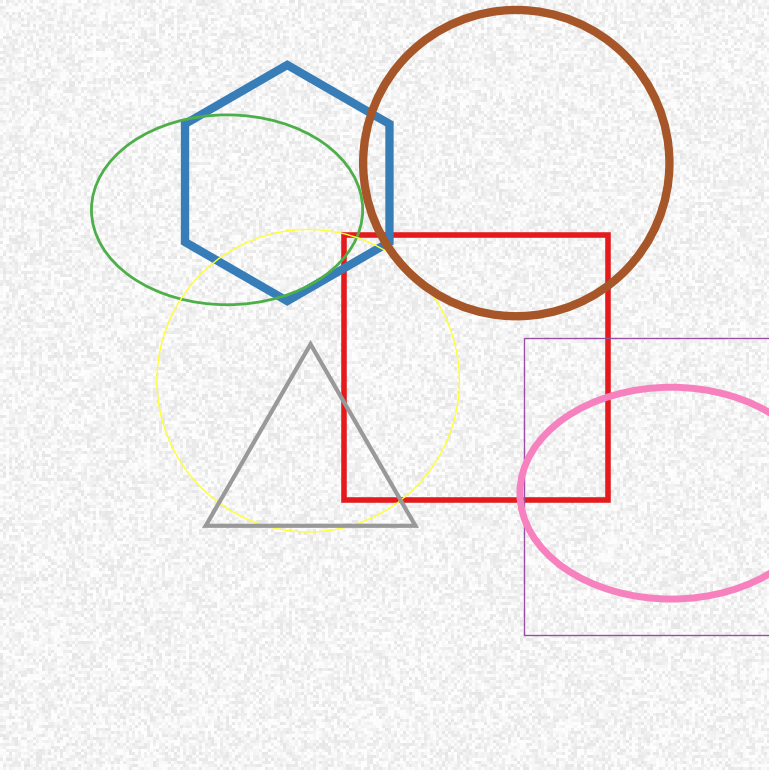[{"shape": "square", "thickness": 2, "radius": 0.86, "center": [0.618, 0.523]}, {"shape": "hexagon", "thickness": 3, "radius": 0.77, "center": [0.373, 0.762]}, {"shape": "oval", "thickness": 1, "radius": 0.88, "center": [0.295, 0.728]}, {"shape": "square", "thickness": 0.5, "radius": 0.97, "center": [0.873, 0.368]}, {"shape": "circle", "thickness": 0.5, "radius": 0.98, "center": [0.4, 0.506]}, {"shape": "circle", "thickness": 3, "radius": 0.99, "center": [0.67, 0.788]}, {"shape": "oval", "thickness": 2.5, "radius": 0.98, "center": [0.872, 0.36]}, {"shape": "triangle", "thickness": 1.5, "radius": 0.79, "center": [0.403, 0.396]}]